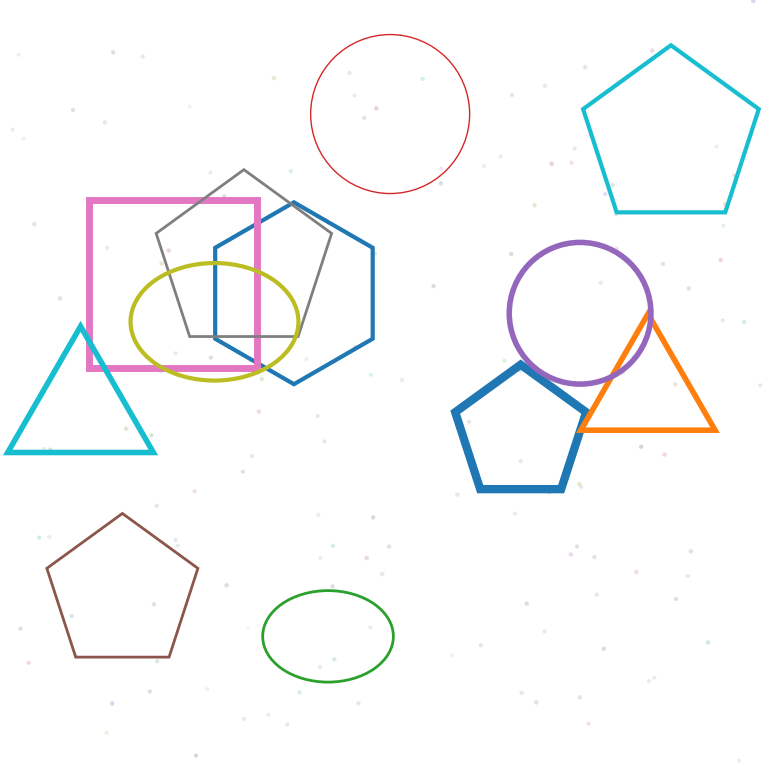[{"shape": "hexagon", "thickness": 1.5, "radius": 0.59, "center": [0.382, 0.619]}, {"shape": "pentagon", "thickness": 3, "radius": 0.45, "center": [0.676, 0.437]}, {"shape": "triangle", "thickness": 2, "radius": 0.5, "center": [0.842, 0.492]}, {"shape": "oval", "thickness": 1, "radius": 0.42, "center": [0.426, 0.174]}, {"shape": "circle", "thickness": 0.5, "radius": 0.52, "center": [0.507, 0.852]}, {"shape": "circle", "thickness": 2, "radius": 0.46, "center": [0.753, 0.593]}, {"shape": "pentagon", "thickness": 1, "radius": 0.52, "center": [0.159, 0.23]}, {"shape": "square", "thickness": 2.5, "radius": 0.55, "center": [0.225, 0.632]}, {"shape": "pentagon", "thickness": 1, "radius": 0.6, "center": [0.317, 0.66]}, {"shape": "oval", "thickness": 1.5, "radius": 0.55, "center": [0.279, 0.582]}, {"shape": "triangle", "thickness": 2, "radius": 0.55, "center": [0.105, 0.467]}, {"shape": "pentagon", "thickness": 1.5, "radius": 0.6, "center": [0.871, 0.821]}]